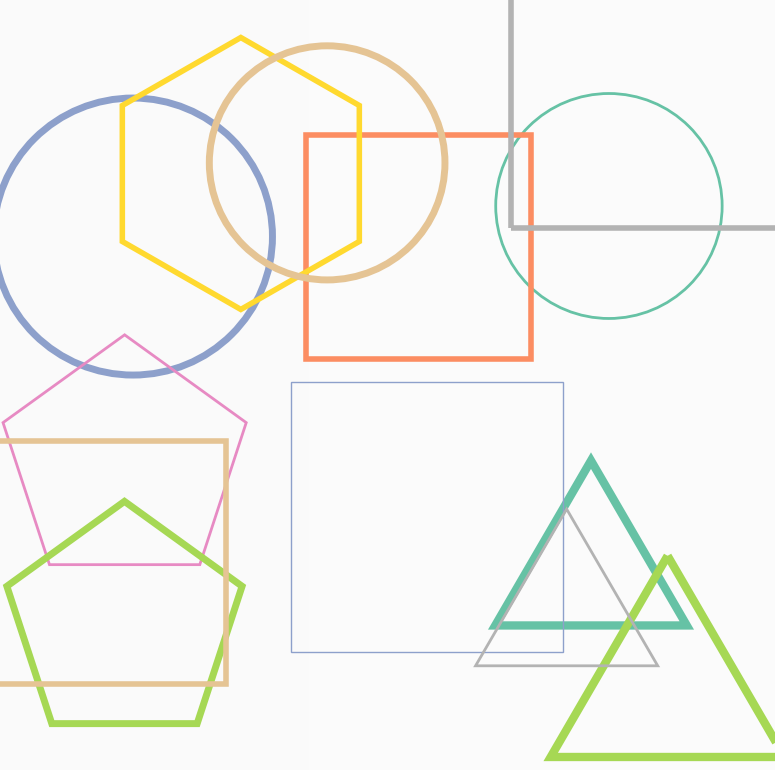[{"shape": "triangle", "thickness": 3, "radius": 0.71, "center": [0.763, 0.259]}, {"shape": "circle", "thickness": 1, "radius": 0.73, "center": [0.786, 0.732]}, {"shape": "square", "thickness": 2, "radius": 0.73, "center": [0.54, 0.68]}, {"shape": "square", "thickness": 0.5, "radius": 0.88, "center": [0.551, 0.329]}, {"shape": "circle", "thickness": 2.5, "radius": 0.9, "center": [0.172, 0.693]}, {"shape": "pentagon", "thickness": 1, "radius": 0.82, "center": [0.161, 0.4]}, {"shape": "triangle", "thickness": 3, "radius": 0.87, "center": [0.861, 0.104]}, {"shape": "pentagon", "thickness": 2.5, "radius": 0.8, "center": [0.161, 0.189]}, {"shape": "hexagon", "thickness": 2, "radius": 0.88, "center": [0.311, 0.775]}, {"shape": "square", "thickness": 2, "radius": 0.79, "center": [0.134, 0.269]}, {"shape": "circle", "thickness": 2.5, "radius": 0.76, "center": [0.422, 0.788]}, {"shape": "triangle", "thickness": 1, "radius": 0.68, "center": [0.731, 0.203]}, {"shape": "square", "thickness": 2, "radius": 0.92, "center": [0.843, 0.887]}]